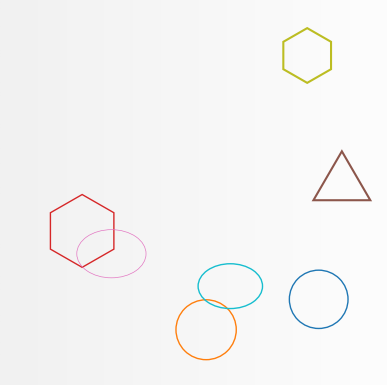[{"shape": "circle", "thickness": 1, "radius": 0.38, "center": [0.822, 0.223]}, {"shape": "circle", "thickness": 1, "radius": 0.39, "center": [0.532, 0.144]}, {"shape": "hexagon", "thickness": 1, "radius": 0.47, "center": [0.212, 0.4]}, {"shape": "triangle", "thickness": 1.5, "radius": 0.42, "center": [0.882, 0.522]}, {"shape": "oval", "thickness": 0.5, "radius": 0.45, "center": [0.288, 0.341]}, {"shape": "hexagon", "thickness": 1.5, "radius": 0.36, "center": [0.793, 0.856]}, {"shape": "oval", "thickness": 1, "radius": 0.42, "center": [0.594, 0.257]}]